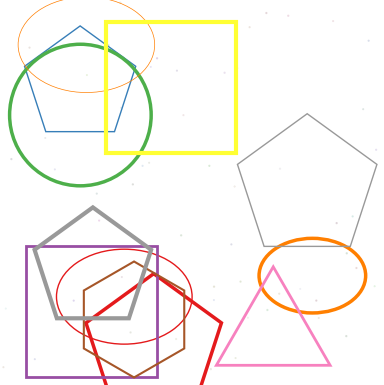[{"shape": "pentagon", "thickness": 2.5, "radius": 0.92, "center": [0.399, 0.104]}, {"shape": "oval", "thickness": 1, "radius": 0.88, "center": [0.323, 0.229]}, {"shape": "pentagon", "thickness": 1, "radius": 0.76, "center": [0.208, 0.781]}, {"shape": "circle", "thickness": 2.5, "radius": 0.92, "center": [0.209, 0.701]}, {"shape": "square", "thickness": 2, "radius": 0.85, "center": [0.238, 0.191]}, {"shape": "oval", "thickness": 0.5, "radius": 0.89, "center": [0.224, 0.884]}, {"shape": "oval", "thickness": 2.5, "radius": 0.69, "center": [0.811, 0.284]}, {"shape": "square", "thickness": 3, "radius": 0.85, "center": [0.444, 0.772]}, {"shape": "hexagon", "thickness": 1.5, "radius": 0.75, "center": [0.348, 0.17]}, {"shape": "triangle", "thickness": 2, "radius": 0.85, "center": [0.71, 0.136]}, {"shape": "pentagon", "thickness": 1, "radius": 0.95, "center": [0.798, 0.514]}, {"shape": "pentagon", "thickness": 3, "radius": 0.8, "center": [0.241, 0.302]}]